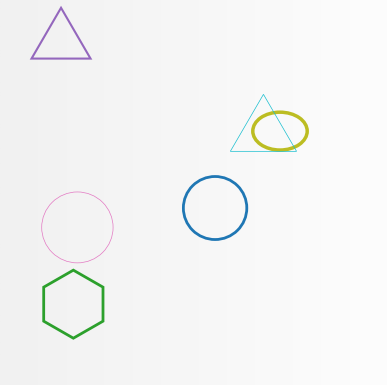[{"shape": "circle", "thickness": 2, "radius": 0.41, "center": [0.555, 0.46]}, {"shape": "hexagon", "thickness": 2, "radius": 0.44, "center": [0.189, 0.21]}, {"shape": "triangle", "thickness": 1.5, "radius": 0.44, "center": [0.158, 0.892]}, {"shape": "circle", "thickness": 0.5, "radius": 0.46, "center": [0.2, 0.409]}, {"shape": "oval", "thickness": 2.5, "radius": 0.35, "center": [0.723, 0.659]}, {"shape": "triangle", "thickness": 0.5, "radius": 0.49, "center": [0.68, 0.656]}]